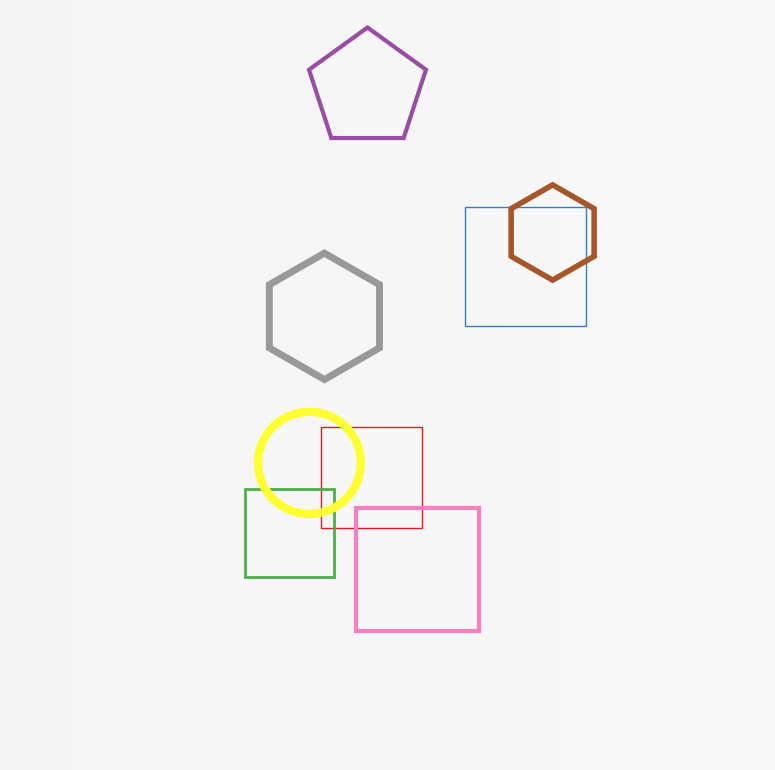[{"shape": "square", "thickness": 0.5, "radius": 0.33, "center": [0.479, 0.38]}, {"shape": "square", "thickness": 0.5, "radius": 0.39, "center": [0.678, 0.654]}, {"shape": "square", "thickness": 1, "radius": 0.29, "center": [0.373, 0.308]}, {"shape": "pentagon", "thickness": 1.5, "radius": 0.4, "center": [0.474, 0.885]}, {"shape": "circle", "thickness": 3, "radius": 0.33, "center": [0.399, 0.399]}, {"shape": "hexagon", "thickness": 2, "radius": 0.31, "center": [0.713, 0.698]}, {"shape": "square", "thickness": 1.5, "radius": 0.4, "center": [0.539, 0.261]}, {"shape": "hexagon", "thickness": 2.5, "radius": 0.41, "center": [0.419, 0.589]}]